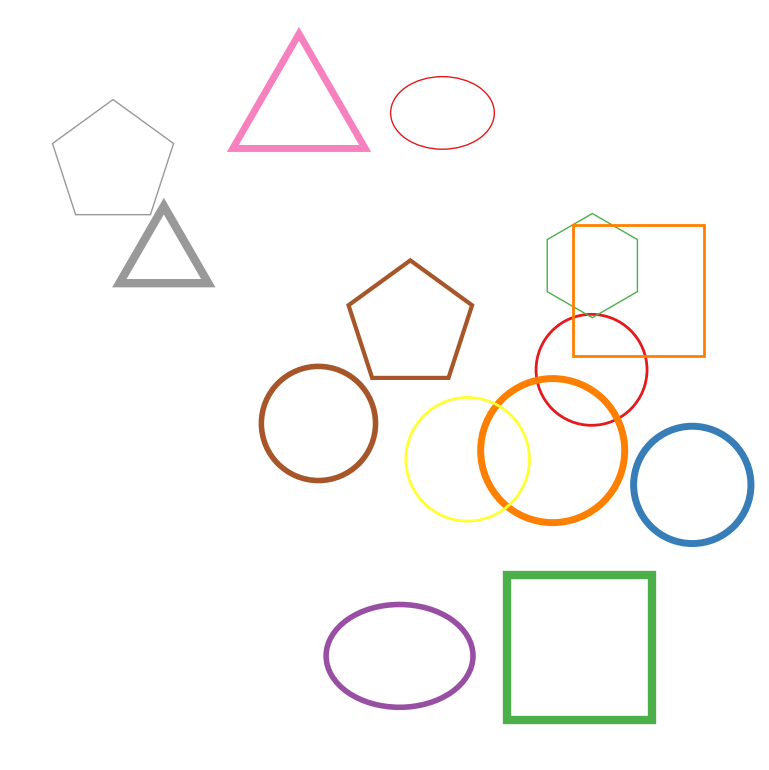[{"shape": "circle", "thickness": 1, "radius": 0.36, "center": [0.768, 0.52]}, {"shape": "oval", "thickness": 0.5, "radius": 0.34, "center": [0.575, 0.853]}, {"shape": "circle", "thickness": 2.5, "radius": 0.38, "center": [0.899, 0.37]}, {"shape": "square", "thickness": 3, "radius": 0.47, "center": [0.753, 0.159]}, {"shape": "hexagon", "thickness": 0.5, "radius": 0.34, "center": [0.769, 0.655]}, {"shape": "oval", "thickness": 2, "radius": 0.48, "center": [0.519, 0.148]}, {"shape": "square", "thickness": 1, "radius": 0.43, "center": [0.829, 0.623]}, {"shape": "circle", "thickness": 2.5, "radius": 0.47, "center": [0.718, 0.415]}, {"shape": "circle", "thickness": 1, "radius": 0.4, "center": [0.607, 0.404]}, {"shape": "pentagon", "thickness": 1.5, "radius": 0.42, "center": [0.533, 0.577]}, {"shape": "circle", "thickness": 2, "radius": 0.37, "center": [0.414, 0.45]}, {"shape": "triangle", "thickness": 2.5, "radius": 0.5, "center": [0.388, 0.857]}, {"shape": "pentagon", "thickness": 0.5, "radius": 0.41, "center": [0.147, 0.788]}, {"shape": "triangle", "thickness": 3, "radius": 0.33, "center": [0.213, 0.666]}]